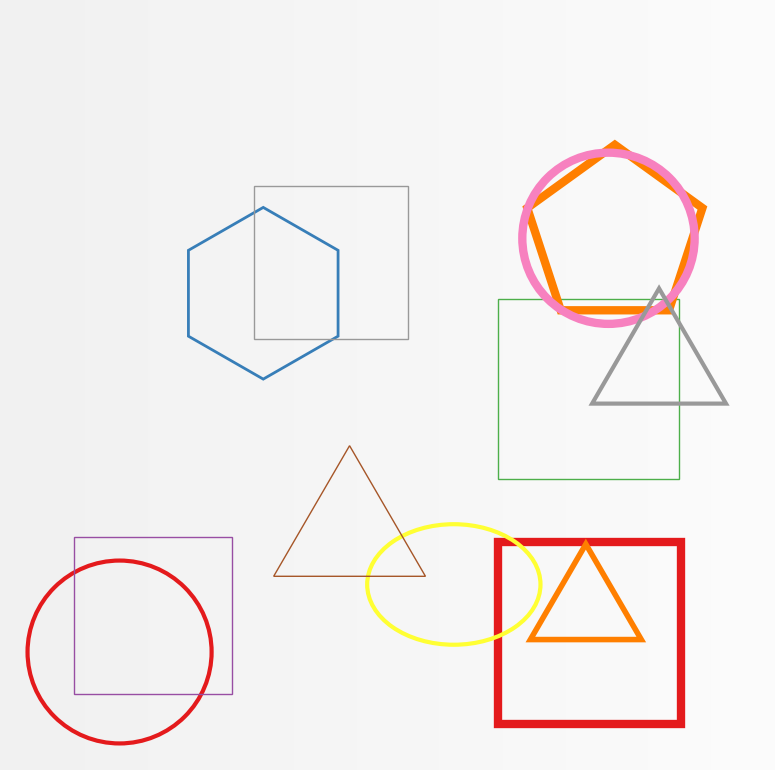[{"shape": "square", "thickness": 3, "radius": 0.59, "center": [0.761, 0.177]}, {"shape": "circle", "thickness": 1.5, "radius": 0.59, "center": [0.154, 0.153]}, {"shape": "hexagon", "thickness": 1, "radius": 0.56, "center": [0.34, 0.619]}, {"shape": "square", "thickness": 0.5, "radius": 0.58, "center": [0.759, 0.495]}, {"shape": "square", "thickness": 0.5, "radius": 0.51, "center": [0.197, 0.201]}, {"shape": "pentagon", "thickness": 3, "radius": 0.59, "center": [0.793, 0.693]}, {"shape": "triangle", "thickness": 2, "radius": 0.41, "center": [0.756, 0.211]}, {"shape": "oval", "thickness": 1.5, "radius": 0.56, "center": [0.586, 0.241]}, {"shape": "triangle", "thickness": 0.5, "radius": 0.57, "center": [0.451, 0.308]}, {"shape": "circle", "thickness": 3, "radius": 0.56, "center": [0.785, 0.691]}, {"shape": "square", "thickness": 0.5, "radius": 0.5, "center": [0.427, 0.659]}, {"shape": "triangle", "thickness": 1.5, "radius": 0.5, "center": [0.85, 0.526]}]